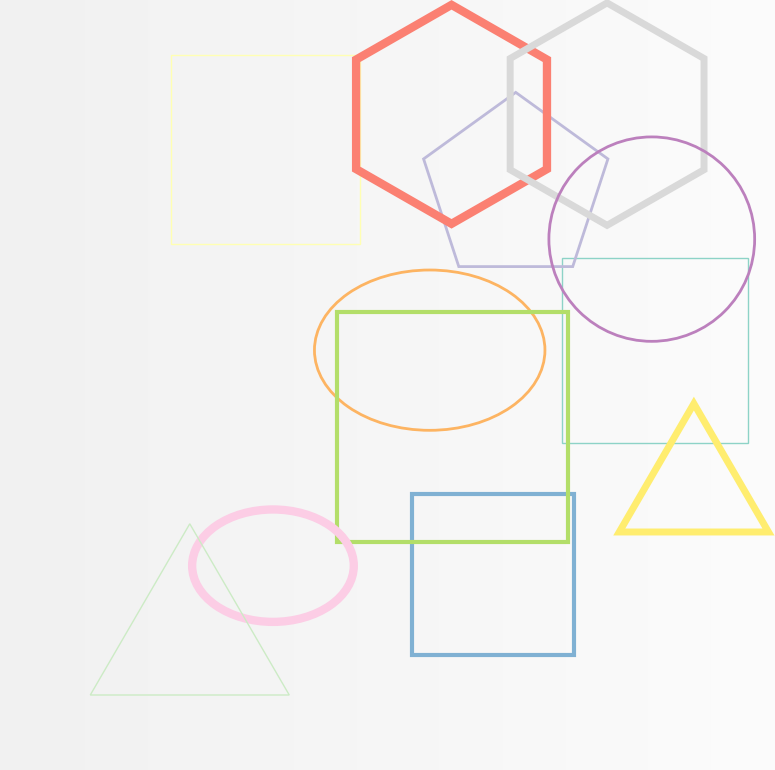[{"shape": "square", "thickness": 0.5, "radius": 0.6, "center": [0.845, 0.545]}, {"shape": "square", "thickness": 0.5, "radius": 0.61, "center": [0.343, 0.805]}, {"shape": "pentagon", "thickness": 1, "radius": 0.63, "center": [0.665, 0.755]}, {"shape": "hexagon", "thickness": 3, "radius": 0.71, "center": [0.583, 0.852]}, {"shape": "square", "thickness": 1.5, "radius": 0.52, "center": [0.636, 0.254]}, {"shape": "oval", "thickness": 1, "radius": 0.74, "center": [0.554, 0.545]}, {"shape": "square", "thickness": 1.5, "radius": 0.75, "center": [0.583, 0.446]}, {"shape": "oval", "thickness": 3, "radius": 0.52, "center": [0.352, 0.265]}, {"shape": "hexagon", "thickness": 2.5, "radius": 0.72, "center": [0.783, 0.852]}, {"shape": "circle", "thickness": 1, "radius": 0.66, "center": [0.841, 0.689]}, {"shape": "triangle", "thickness": 0.5, "radius": 0.74, "center": [0.245, 0.172]}, {"shape": "triangle", "thickness": 2.5, "radius": 0.56, "center": [0.895, 0.365]}]